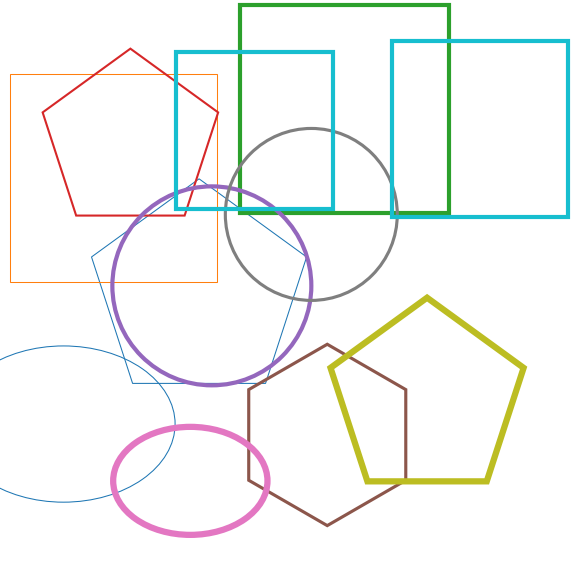[{"shape": "pentagon", "thickness": 0.5, "radius": 0.98, "center": [0.345, 0.494]}, {"shape": "oval", "thickness": 0.5, "radius": 0.97, "center": [0.11, 0.265]}, {"shape": "square", "thickness": 0.5, "radius": 0.9, "center": [0.196, 0.691]}, {"shape": "square", "thickness": 2, "radius": 0.9, "center": [0.596, 0.81]}, {"shape": "pentagon", "thickness": 1, "radius": 0.8, "center": [0.226, 0.755]}, {"shape": "circle", "thickness": 2, "radius": 0.86, "center": [0.367, 0.504]}, {"shape": "hexagon", "thickness": 1.5, "radius": 0.78, "center": [0.567, 0.246]}, {"shape": "oval", "thickness": 3, "radius": 0.67, "center": [0.33, 0.166]}, {"shape": "circle", "thickness": 1.5, "radius": 0.74, "center": [0.539, 0.628]}, {"shape": "pentagon", "thickness": 3, "radius": 0.88, "center": [0.74, 0.308]}, {"shape": "square", "thickness": 2, "radius": 0.76, "center": [0.831, 0.776]}, {"shape": "square", "thickness": 2, "radius": 0.68, "center": [0.441, 0.774]}]